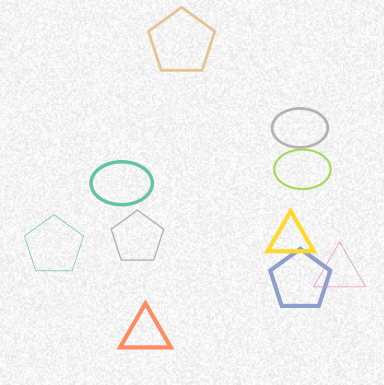[{"shape": "pentagon", "thickness": 0.5, "radius": 0.4, "center": [0.14, 0.362]}, {"shape": "oval", "thickness": 2.5, "radius": 0.4, "center": [0.316, 0.524]}, {"shape": "triangle", "thickness": 3, "radius": 0.38, "center": [0.378, 0.136]}, {"shape": "pentagon", "thickness": 3, "radius": 0.41, "center": [0.78, 0.272]}, {"shape": "triangle", "thickness": 0.5, "radius": 0.39, "center": [0.882, 0.294]}, {"shape": "oval", "thickness": 1.5, "radius": 0.37, "center": [0.786, 0.56]}, {"shape": "triangle", "thickness": 3, "radius": 0.35, "center": [0.755, 0.382]}, {"shape": "pentagon", "thickness": 2, "radius": 0.45, "center": [0.472, 0.891]}, {"shape": "pentagon", "thickness": 1, "radius": 0.36, "center": [0.357, 0.382]}, {"shape": "oval", "thickness": 2, "radius": 0.36, "center": [0.779, 0.668]}]